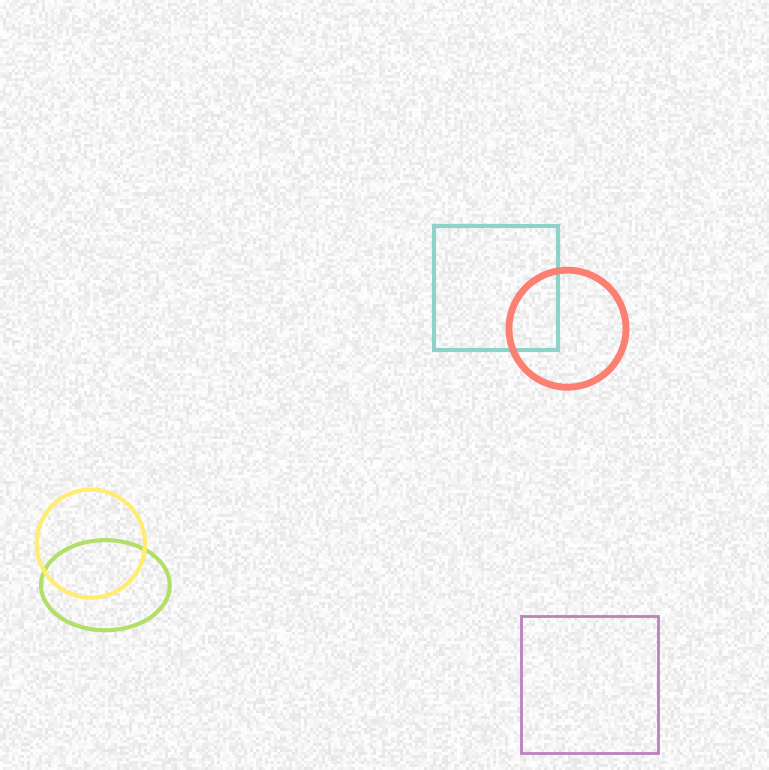[{"shape": "square", "thickness": 1.5, "radius": 0.4, "center": [0.644, 0.626]}, {"shape": "circle", "thickness": 2.5, "radius": 0.38, "center": [0.737, 0.573]}, {"shape": "oval", "thickness": 1.5, "radius": 0.42, "center": [0.137, 0.24]}, {"shape": "square", "thickness": 1, "radius": 0.44, "center": [0.766, 0.111]}, {"shape": "circle", "thickness": 1.5, "radius": 0.35, "center": [0.118, 0.294]}]